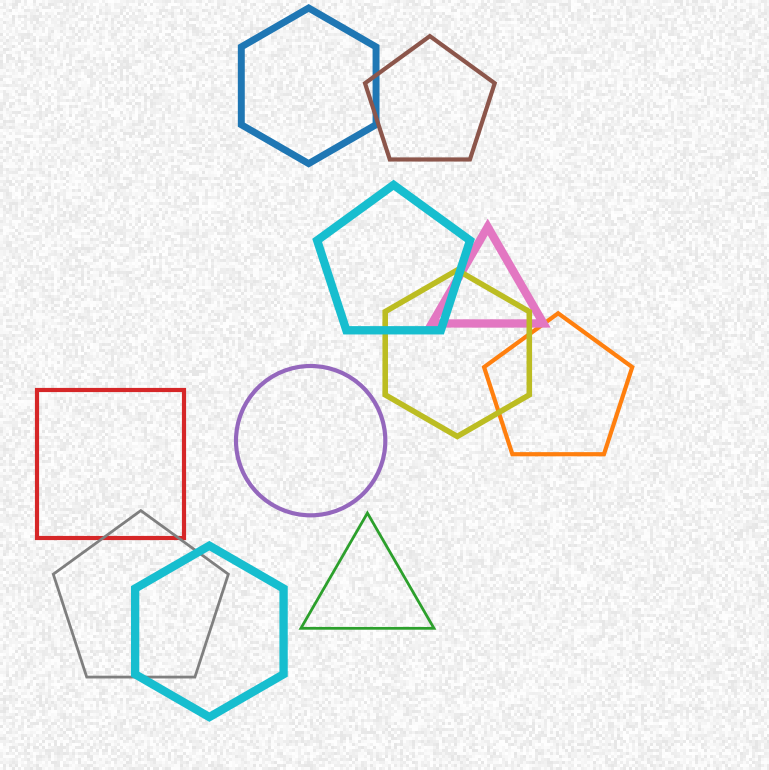[{"shape": "hexagon", "thickness": 2.5, "radius": 0.51, "center": [0.401, 0.889]}, {"shape": "pentagon", "thickness": 1.5, "radius": 0.51, "center": [0.725, 0.492]}, {"shape": "triangle", "thickness": 1, "radius": 0.5, "center": [0.477, 0.234]}, {"shape": "square", "thickness": 1.5, "radius": 0.48, "center": [0.143, 0.398]}, {"shape": "circle", "thickness": 1.5, "radius": 0.48, "center": [0.403, 0.428]}, {"shape": "pentagon", "thickness": 1.5, "radius": 0.44, "center": [0.558, 0.865]}, {"shape": "triangle", "thickness": 3, "radius": 0.42, "center": [0.633, 0.622]}, {"shape": "pentagon", "thickness": 1, "radius": 0.6, "center": [0.183, 0.217]}, {"shape": "hexagon", "thickness": 2, "radius": 0.54, "center": [0.594, 0.541]}, {"shape": "hexagon", "thickness": 3, "radius": 0.56, "center": [0.272, 0.18]}, {"shape": "pentagon", "thickness": 3, "radius": 0.52, "center": [0.511, 0.656]}]